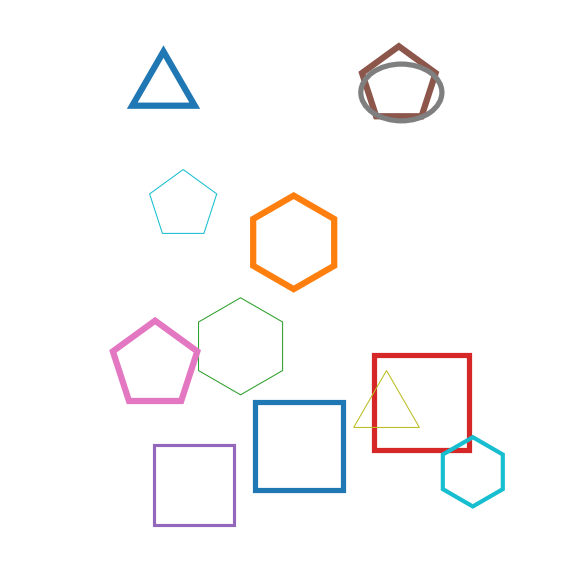[{"shape": "triangle", "thickness": 3, "radius": 0.31, "center": [0.283, 0.847]}, {"shape": "square", "thickness": 2.5, "radius": 0.38, "center": [0.518, 0.226]}, {"shape": "hexagon", "thickness": 3, "radius": 0.4, "center": [0.509, 0.579]}, {"shape": "hexagon", "thickness": 0.5, "radius": 0.42, "center": [0.417, 0.4]}, {"shape": "square", "thickness": 2.5, "radius": 0.41, "center": [0.729, 0.302]}, {"shape": "square", "thickness": 1.5, "radius": 0.34, "center": [0.335, 0.16]}, {"shape": "pentagon", "thickness": 3, "radius": 0.33, "center": [0.691, 0.852]}, {"shape": "pentagon", "thickness": 3, "radius": 0.38, "center": [0.269, 0.367]}, {"shape": "oval", "thickness": 2.5, "radius": 0.35, "center": [0.695, 0.839]}, {"shape": "triangle", "thickness": 0.5, "radius": 0.33, "center": [0.669, 0.292]}, {"shape": "hexagon", "thickness": 2, "radius": 0.3, "center": [0.819, 0.182]}, {"shape": "pentagon", "thickness": 0.5, "radius": 0.31, "center": [0.317, 0.644]}]